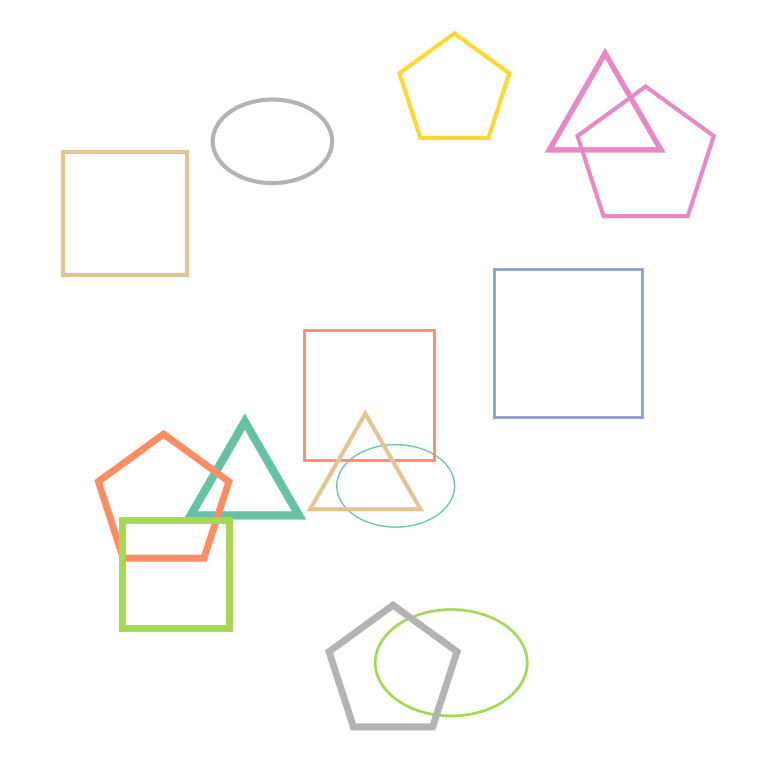[{"shape": "triangle", "thickness": 3, "radius": 0.41, "center": [0.318, 0.371]}, {"shape": "oval", "thickness": 0.5, "radius": 0.38, "center": [0.514, 0.369]}, {"shape": "pentagon", "thickness": 2.5, "radius": 0.45, "center": [0.213, 0.347]}, {"shape": "square", "thickness": 1, "radius": 0.42, "center": [0.479, 0.487]}, {"shape": "square", "thickness": 1, "radius": 0.48, "center": [0.738, 0.554]}, {"shape": "pentagon", "thickness": 1.5, "radius": 0.47, "center": [0.839, 0.795]}, {"shape": "triangle", "thickness": 2, "radius": 0.42, "center": [0.786, 0.847]}, {"shape": "square", "thickness": 2.5, "radius": 0.35, "center": [0.228, 0.255]}, {"shape": "oval", "thickness": 1, "radius": 0.49, "center": [0.586, 0.139]}, {"shape": "pentagon", "thickness": 1.5, "radius": 0.38, "center": [0.59, 0.882]}, {"shape": "square", "thickness": 1.5, "radius": 0.4, "center": [0.162, 0.723]}, {"shape": "triangle", "thickness": 1.5, "radius": 0.41, "center": [0.474, 0.38]}, {"shape": "oval", "thickness": 1.5, "radius": 0.39, "center": [0.354, 0.816]}, {"shape": "pentagon", "thickness": 2.5, "radius": 0.44, "center": [0.51, 0.127]}]